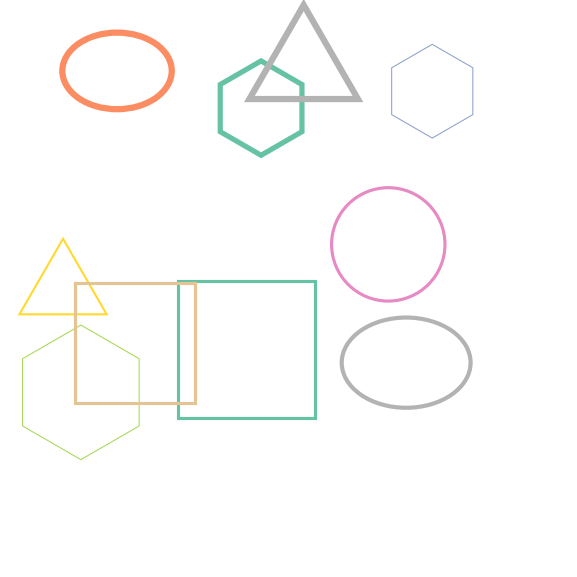[{"shape": "hexagon", "thickness": 2.5, "radius": 0.41, "center": [0.452, 0.812]}, {"shape": "square", "thickness": 1.5, "radius": 0.59, "center": [0.427, 0.394]}, {"shape": "oval", "thickness": 3, "radius": 0.47, "center": [0.203, 0.876]}, {"shape": "hexagon", "thickness": 0.5, "radius": 0.41, "center": [0.748, 0.841]}, {"shape": "circle", "thickness": 1.5, "radius": 0.49, "center": [0.672, 0.576]}, {"shape": "hexagon", "thickness": 0.5, "radius": 0.58, "center": [0.14, 0.32]}, {"shape": "triangle", "thickness": 1, "radius": 0.44, "center": [0.109, 0.498]}, {"shape": "square", "thickness": 1.5, "radius": 0.52, "center": [0.234, 0.405]}, {"shape": "oval", "thickness": 2, "radius": 0.56, "center": [0.703, 0.371]}, {"shape": "triangle", "thickness": 3, "radius": 0.54, "center": [0.526, 0.882]}]